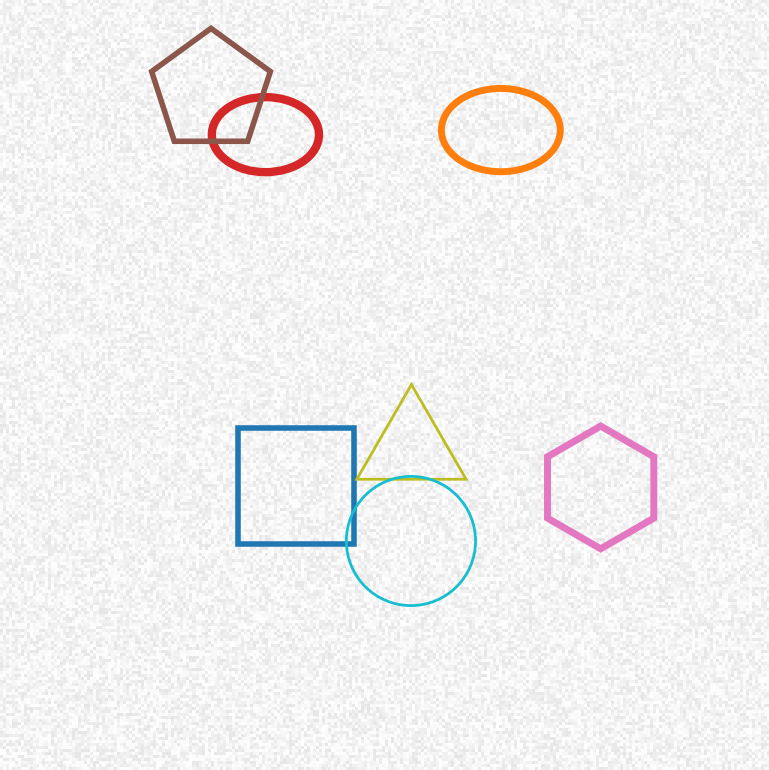[{"shape": "square", "thickness": 2, "radius": 0.38, "center": [0.384, 0.369]}, {"shape": "oval", "thickness": 2.5, "radius": 0.39, "center": [0.65, 0.831]}, {"shape": "oval", "thickness": 3, "radius": 0.35, "center": [0.345, 0.825]}, {"shape": "pentagon", "thickness": 2, "radius": 0.41, "center": [0.274, 0.882]}, {"shape": "hexagon", "thickness": 2.5, "radius": 0.4, "center": [0.78, 0.367]}, {"shape": "triangle", "thickness": 1, "radius": 0.41, "center": [0.534, 0.419]}, {"shape": "circle", "thickness": 1, "radius": 0.42, "center": [0.534, 0.297]}]